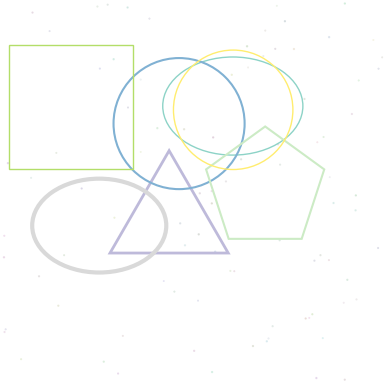[{"shape": "oval", "thickness": 1, "radius": 0.91, "center": [0.605, 0.725]}, {"shape": "triangle", "thickness": 2, "radius": 0.89, "center": [0.439, 0.431]}, {"shape": "circle", "thickness": 1.5, "radius": 0.85, "center": [0.465, 0.679]}, {"shape": "square", "thickness": 1, "radius": 0.8, "center": [0.185, 0.722]}, {"shape": "oval", "thickness": 3, "radius": 0.87, "center": [0.258, 0.414]}, {"shape": "pentagon", "thickness": 1.5, "radius": 0.81, "center": [0.689, 0.51]}, {"shape": "circle", "thickness": 1, "radius": 0.78, "center": [0.606, 0.715]}]